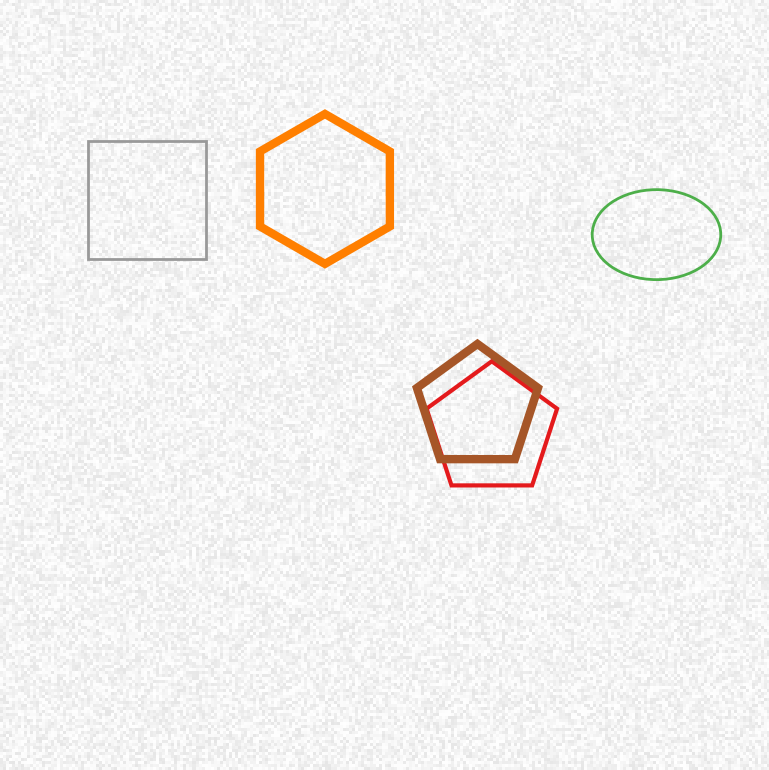[{"shape": "pentagon", "thickness": 1.5, "radius": 0.45, "center": [0.639, 0.442]}, {"shape": "oval", "thickness": 1, "radius": 0.42, "center": [0.853, 0.695]}, {"shape": "hexagon", "thickness": 3, "radius": 0.49, "center": [0.422, 0.755]}, {"shape": "pentagon", "thickness": 3, "radius": 0.41, "center": [0.62, 0.471]}, {"shape": "square", "thickness": 1, "radius": 0.38, "center": [0.191, 0.74]}]